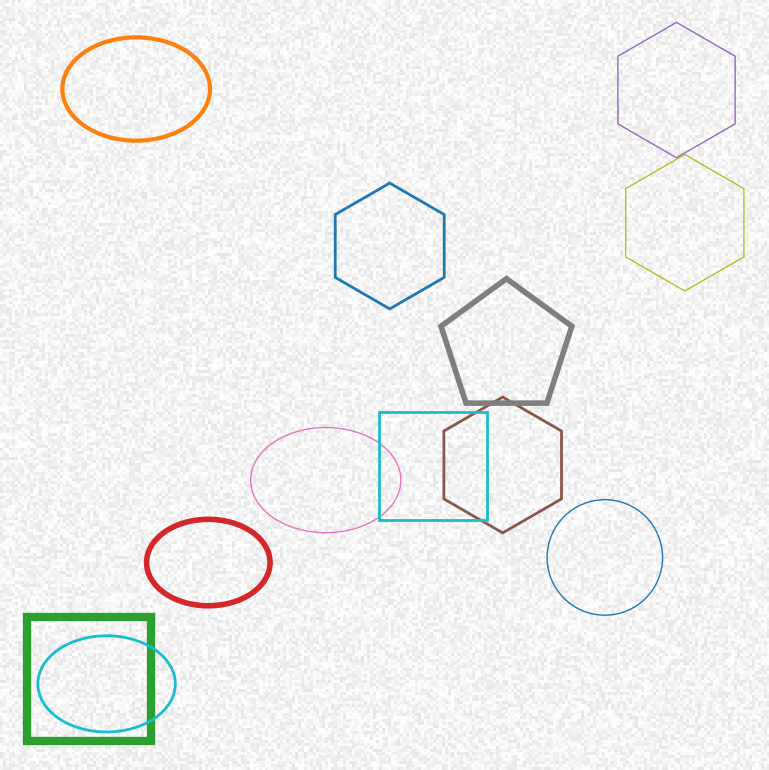[{"shape": "circle", "thickness": 0.5, "radius": 0.37, "center": [0.785, 0.276]}, {"shape": "hexagon", "thickness": 1, "radius": 0.41, "center": [0.506, 0.681]}, {"shape": "oval", "thickness": 1.5, "radius": 0.48, "center": [0.177, 0.884]}, {"shape": "square", "thickness": 3, "radius": 0.4, "center": [0.115, 0.118]}, {"shape": "oval", "thickness": 2, "radius": 0.4, "center": [0.271, 0.269]}, {"shape": "hexagon", "thickness": 0.5, "radius": 0.44, "center": [0.879, 0.883]}, {"shape": "hexagon", "thickness": 1, "radius": 0.44, "center": [0.653, 0.396]}, {"shape": "oval", "thickness": 0.5, "radius": 0.49, "center": [0.423, 0.376]}, {"shape": "pentagon", "thickness": 2, "radius": 0.45, "center": [0.658, 0.549]}, {"shape": "hexagon", "thickness": 0.5, "radius": 0.44, "center": [0.889, 0.711]}, {"shape": "square", "thickness": 1, "radius": 0.35, "center": [0.562, 0.395]}, {"shape": "oval", "thickness": 1, "radius": 0.45, "center": [0.138, 0.112]}]